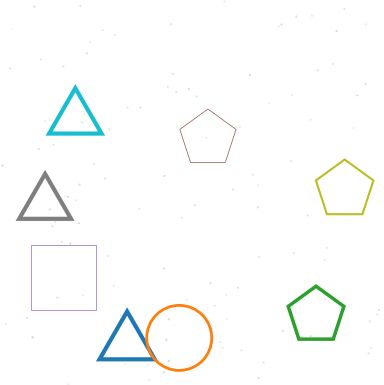[{"shape": "triangle", "thickness": 3, "radius": 0.41, "center": [0.33, 0.108]}, {"shape": "circle", "thickness": 2, "radius": 0.42, "center": [0.466, 0.122]}, {"shape": "pentagon", "thickness": 2.5, "radius": 0.38, "center": [0.821, 0.181]}, {"shape": "square", "thickness": 0.5, "radius": 0.42, "center": [0.165, 0.279]}, {"shape": "pentagon", "thickness": 0.5, "radius": 0.38, "center": [0.54, 0.64]}, {"shape": "triangle", "thickness": 3, "radius": 0.39, "center": [0.117, 0.471]}, {"shape": "pentagon", "thickness": 1.5, "radius": 0.39, "center": [0.895, 0.507]}, {"shape": "triangle", "thickness": 3, "radius": 0.39, "center": [0.196, 0.692]}]